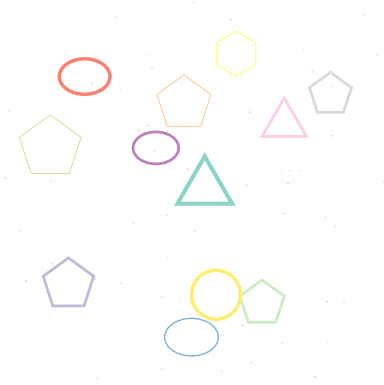[{"shape": "triangle", "thickness": 3, "radius": 0.41, "center": [0.532, 0.512]}, {"shape": "hexagon", "thickness": 1.5, "radius": 0.29, "center": [0.613, 0.861]}, {"shape": "pentagon", "thickness": 2, "radius": 0.34, "center": [0.178, 0.261]}, {"shape": "oval", "thickness": 2.5, "radius": 0.33, "center": [0.22, 0.801]}, {"shape": "oval", "thickness": 1, "radius": 0.35, "center": [0.497, 0.124]}, {"shape": "pentagon", "thickness": 0.5, "radius": 0.37, "center": [0.478, 0.732]}, {"shape": "pentagon", "thickness": 0.5, "radius": 0.42, "center": [0.131, 0.617]}, {"shape": "triangle", "thickness": 2, "radius": 0.33, "center": [0.738, 0.679]}, {"shape": "pentagon", "thickness": 2, "radius": 0.29, "center": [0.858, 0.755]}, {"shape": "oval", "thickness": 2, "radius": 0.3, "center": [0.405, 0.616]}, {"shape": "pentagon", "thickness": 2, "radius": 0.3, "center": [0.681, 0.212]}, {"shape": "circle", "thickness": 2.5, "radius": 0.32, "center": [0.561, 0.235]}]